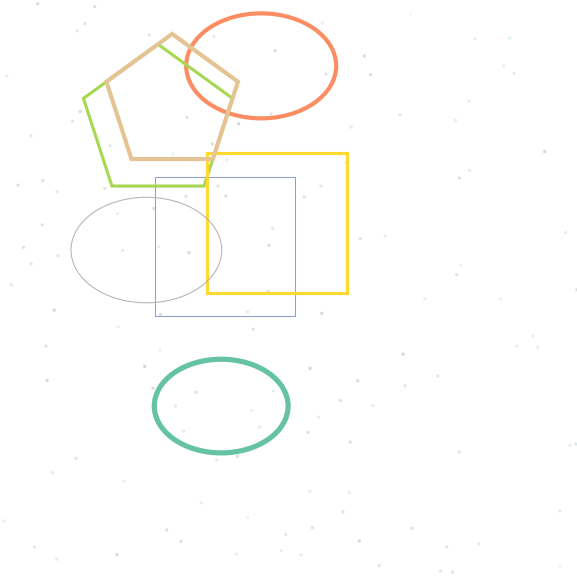[{"shape": "oval", "thickness": 2.5, "radius": 0.58, "center": [0.383, 0.296]}, {"shape": "oval", "thickness": 2, "radius": 0.65, "center": [0.452, 0.885]}, {"shape": "square", "thickness": 0.5, "radius": 0.61, "center": [0.39, 0.572]}, {"shape": "pentagon", "thickness": 1.5, "radius": 0.68, "center": [0.274, 0.787]}, {"shape": "square", "thickness": 1.5, "radius": 0.61, "center": [0.479, 0.613]}, {"shape": "pentagon", "thickness": 2, "radius": 0.6, "center": [0.298, 0.821]}, {"shape": "oval", "thickness": 0.5, "radius": 0.65, "center": [0.253, 0.566]}]